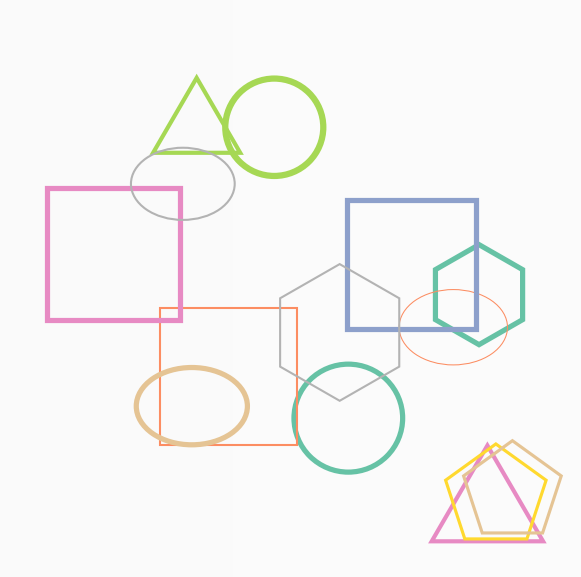[{"shape": "circle", "thickness": 2.5, "radius": 0.47, "center": [0.599, 0.275]}, {"shape": "hexagon", "thickness": 2.5, "radius": 0.43, "center": [0.824, 0.489]}, {"shape": "oval", "thickness": 0.5, "radius": 0.47, "center": [0.78, 0.432]}, {"shape": "square", "thickness": 1, "radius": 0.59, "center": [0.393, 0.347]}, {"shape": "square", "thickness": 2.5, "radius": 0.56, "center": [0.709, 0.541]}, {"shape": "square", "thickness": 2.5, "radius": 0.57, "center": [0.196, 0.559]}, {"shape": "triangle", "thickness": 2, "radius": 0.55, "center": [0.839, 0.117]}, {"shape": "circle", "thickness": 3, "radius": 0.42, "center": [0.472, 0.779]}, {"shape": "triangle", "thickness": 2, "radius": 0.43, "center": [0.338, 0.778]}, {"shape": "pentagon", "thickness": 1.5, "radius": 0.45, "center": [0.853, 0.139]}, {"shape": "oval", "thickness": 2.5, "radius": 0.48, "center": [0.33, 0.296]}, {"shape": "pentagon", "thickness": 1.5, "radius": 0.44, "center": [0.882, 0.148]}, {"shape": "hexagon", "thickness": 1, "radius": 0.59, "center": [0.584, 0.423]}, {"shape": "oval", "thickness": 1, "radius": 0.45, "center": [0.315, 0.681]}]